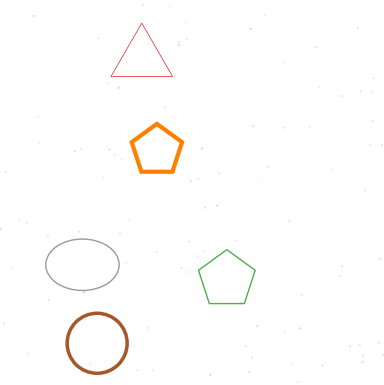[{"shape": "triangle", "thickness": 0.5, "radius": 0.46, "center": [0.368, 0.847]}, {"shape": "pentagon", "thickness": 1, "radius": 0.39, "center": [0.589, 0.274]}, {"shape": "pentagon", "thickness": 3, "radius": 0.34, "center": [0.408, 0.61]}, {"shape": "circle", "thickness": 2.5, "radius": 0.39, "center": [0.252, 0.108]}, {"shape": "oval", "thickness": 1, "radius": 0.48, "center": [0.214, 0.312]}]